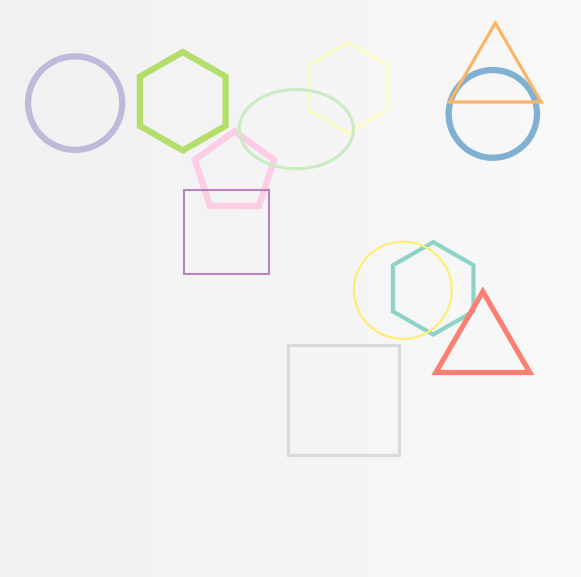[{"shape": "hexagon", "thickness": 2, "radius": 0.4, "center": [0.745, 0.5]}, {"shape": "hexagon", "thickness": 1, "radius": 0.39, "center": [0.599, 0.847]}, {"shape": "circle", "thickness": 3, "radius": 0.4, "center": [0.129, 0.821]}, {"shape": "triangle", "thickness": 2.5, "radius": 0.47, "center": [0.831, 0.401]}, {"shape": "circle", "thickness": 3, "radius": 0.38, "center": [0.848, 0.802]}, {"shape": "triangle", "thickness": 1.5, "radius": 0.46, "center": [0.852, 0.868]}, {"shape": "hexagon", "thickness": 3, "radius": 0.43, "center": [0.314, 0.824]}, {"shape": "pentagon", "thickness": 3, "radius": 0.36, "center": [0.403, 0.7]}, {"shape": "square", "thickness": 1.5, "radius": 0.48, "center": [0.591, 0.306]}, {"shape": "square", "thickness": 1, "radius": 0.36, "center": [0.39, 0.597]}, {"shape": "oval", "thickness": 1.5, "radius": 0.49, "center": [0.51, 0.776]}, {"shape": "circle", "thickness": 1, "radius": 0.42, "center": [0.693, 0.496]}]